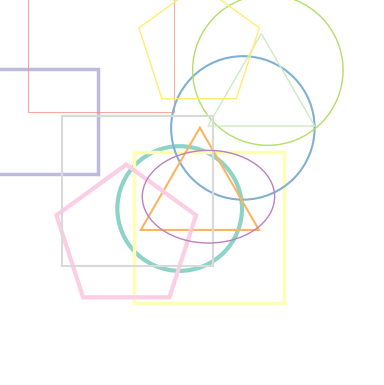[{"shape": "circle", "thickness": 3, "radius": 0.81, "center": [0.467, 0.458]}, {"shape": "square", "thickness": 2.5, "radius": 0.98, "center": [0.543, 0.408]}, {"shape": "square", "thickness": 2.5, "radius": 0.68, "center": [0.12, 0.684]}, {"shape": "square", "thickness": 0.5, "radius": 0.95, "center": [0.261, 0.899]}, {"shape": "circle", "thickness": 1.5, "radius": 0.93, "center": [0.631, 0.668]}, {"shape": "triangle", "thickness": 1.5, "radius": 0.89, "center": [0.519, 0.491]}, {"shape": "circle", "thickness": 1, "radius": 0.98, "center": [0.696, 0.818]}, {"shape": "pentagon", "thickness": 3, "radius": 0.95, "center": [0.328, 0.382]}, {"shape": "square", "thickness": 1.5, "radius": 0.98, "center": [0.357, 0.504]}, {"shape": "oval", "thickness": 1, "radius": 0.86, "center": [0.541, 0.489]}, {"shape": "triangle", "thickness": 1, "radius": 0.8, "center": [0.679, 0.753]}, {"shape": "pentagon", "thickness": 1, "radius": 0.82, "center": [0.517, 0.877]}]